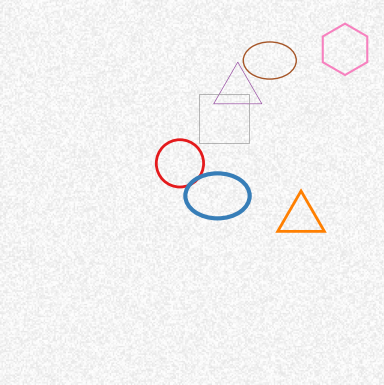[{"shape": "circle", "thickness": 2, "radius": 0.31, "center": [0.467, 0.576]}, {"shape": "oval", "thickness": 3, "radius": 0.42, "center": [0.565, 0.491]}, {"shape": "triangle", "thickness": 0.5, "radius": 0.36, "center": [0.618, 0.766]}, {"shape": "triangle", "thickness": 2, "radius": 0.35, "center": [0.782, 0.434]}, {"shape": "oval", "thickness": 1, "radius": 0.34, "center": [0.701, 0.843]}, {"shape": "hexagon", "thickness": 1.5, "radius": 0.33, "center": [0.896, 0.872]}, {"shape": "square", "thickness": 0.5, "radius": 0.32, "center": [0.582, 0.692]}]